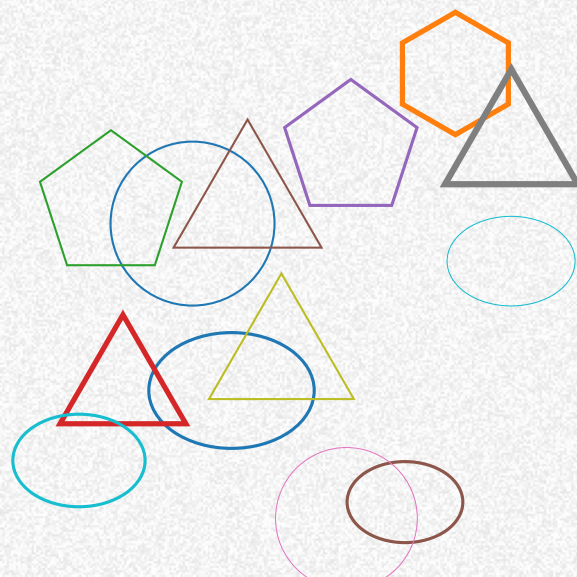[{"shape": "oval", "thickness": 1.5, "radius": 0.72, "center": [0.401, 0.323]}, {"shape": "circle", "thickness": 1, "radius": 0.71, "center": [0.333, 0.612]}, {"shape": "hexagon", "thickness": 2.5, "radius": 0.53, "center": [0.789, 0.872]}, {"shape": "pentagon", "thickness": 1, "radius": 0.65, "center": [0.192, 0.644]}, {"shape": "triangle", "thickness": 2.5, "radius": 0.63, "center": [0.213, 0.328]}, {"shape": "pentagon", "thickness": 1.5, "radius": 0.6, "center": [0.607, 0.741]}, {"shape": "triangle", "thickness": 1, "radius": 0.74, "center": [0.429, 0.644]}, {"shape": "oval", "thickness": 1.5, "radius": 0.5, "center": [0.701, 0.13]}, {"shape": "circle", "thickness": 0.5, "radius": 0.61, "center": [0.6, 0.101]}, {"shape": "triangle", "thickness": 3, "radius": 0.66, "center": [0.885, 0.746]}, {"shape": "triangle", "thickness": 1, "radius": 0.72, "center": [0.487, 0.381]}, {"shape": "oval", "thickness": 1.5, "radius": 0.57, "center": [0.137, 0.202]}, {"shape": "oval", "thickness": 0.5, "radius": 0.55, "center": [0.885, 0.547]}]